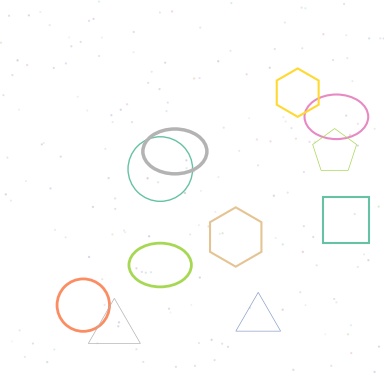[{"shape": "circle", "thickness": 1, "radius": 0.42, "center": [0.416, 0.561]}, {"shape": "square", "thickness": 1.5, "radius": 0.3, "center": [0.899, 0.429]}, {"shape": "circle", "thickness": 2, "radius": 0.34, "center": [0.216, 0.207]}, {"shape": "triangle", "thickness": 0.5, "radius": 0.34, "center": [0.671, 0.173]}, {"shape": "oval", "thickness": 1.5, "radius": 0.41, "center": [0.874, 0.697]}, {"shape": "oval", "thickness": 2, "radius": 0.41, "center": [0.416, 0.312]}, {"shape": "pentagon", "thickness": 0.5, "radius": 0.3, "center": [0.869, 0.606]}, {"shape": "hexagon", "thickness": 1.5, "radius": 0.31, "center": [0.773, 0.759]}, {"shape": "hexagon", "thickness": 1.5, "radius": 0.39, "center": [0.612, 0.384]}, {"shape": "oval", "thickness": 2.5, "radius": 0.42, "center": [0.454, 0.607]}, {"shape": "triangle", "thickness": 0.5, "radius": 0.39, "center": [0.297, 0.147]}]